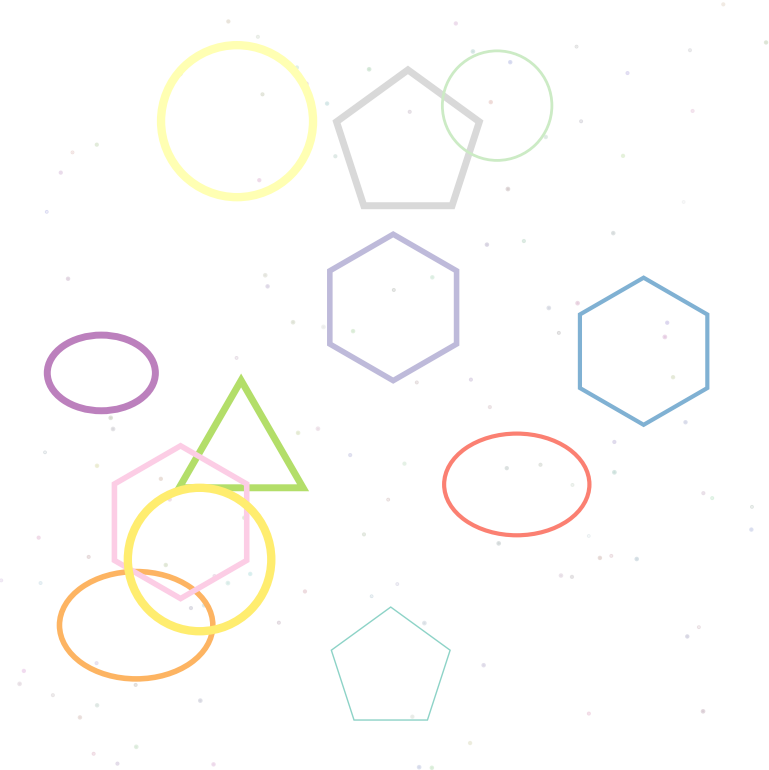[{"shape": "pentagon", "thickness": 0.5, "radius": 0.41, "center": [0.507, 0.131]}, {"shape": "circle", "thickness": 3, "radius": 0.49, "center": [0.308, 0.843]}, {"shape": "hexagon", "thickness": 2, "radius": 0.48, "center": [0.511, 0.601]}, {"shape": "oval", "thickness": 1.5, "radius": 0.47, "center": [0.671, 0.371]}, {"shape": "hexagon", "thickness": 1.5, "radius": 0.48, "center": [0.836, 0.544]}, {"shape": "oval", "thickness": 2, "radius": 0.5, "center": [0.177, 0.188]}, {"shape": "triangle", "thickness": 2.5, "radius": 0.46, "center": [0.313, 0.413]}, {"shape": "hexagon", "thickness": 2, "radius": 0.5, "center": [0.235, 0.322]}, {"shape": "pentagon", "thickness": 2.5, "radius": 0.49, "center": [0.53, 0.812]}, {"shape": "oval", "thickness": 2.5, "radius": 0.35, "center": [0.132, 0.516]}, {"shape": "circle", "thickness": 1, "radius": 0.36, "center": [0.646, 0.863]}, {"shape": "circle", "thickness": 3, "radius": 0.47, "center": [0.259, 0.273]}]